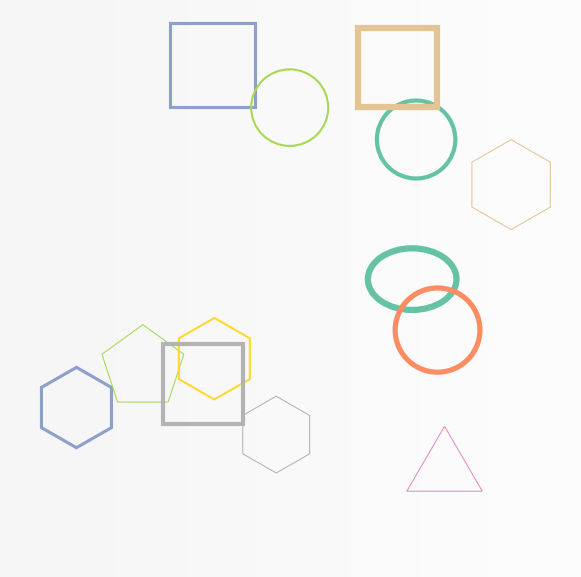[{"shape": "circle", "thickness": 2, "radius": 0.34, "center": [0.716, 0.758]}, {"shape": "oval", "thickness": 3, "radius": 0.38, "center": [0.709, 0.516]}, {"shape": "circle", "thickness": 2.5, "radius": 0.36, "center": [0.753, 0.428]}, {"shape": "hexagon", "thickness": 1.5, "radius": 0.35, "center": [0.132, 0.293]}, {"shape": "square", "thickness": 1.5, "radius": 0.37, "center": [0.365, 0.886]}, {"shape": "triangle", "thickness": 0.5, "radius": 0.37, "center": [0.765, 0.186]}, {"shape": "circle", "thickness": 1, "radius": 0.33, "center": [0.498, 0.813]}, {"shape": "pentagon", "thickness": 0.5, "radius": 0.37, "center": [0.246, 0.363]}, {"shape": "hexagon", "thickness": 1, "radius": 0.35, "center": [0.369, 0.378]}, {"shape": "square", "thickness": 3, "radius": 0.34, "center": [0.684, 0.882]}, {"shape": "hexagon", "thickness": 0.5, "radius": 0.39, "center": [0.879, 0.679]}, {"shape": "square", "thickness": 2, "radius": 0.35, "center": [0.349, 0.334]}, {"shape": "hexagon", "thickness": 0.5, "radius": 0.33, "center": [0.475, 0.247]}]